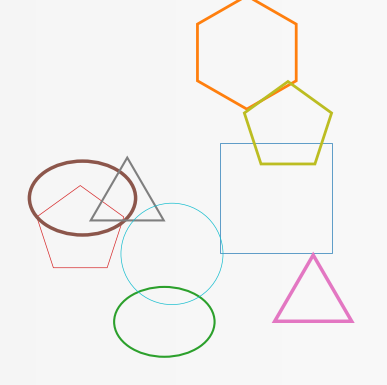[{"shape": "square", "thickness": 0.5, "radius": 0.72, "center": [0.712, 0.486]}, {"shape": "hexagon", "thickness": 2, "radius": 0.74, "center": [0.637, 0.864]}, {"shape": "oval", "thickness": 1.5, "radius": 0.65, "center": [0.424, 0.164]}, {"shape": "pentagon", "thickness": 0.5, "radius": 0.59, "center": [0.207, 0.4]}, {"shape": "oval", "thickness": 2.5, "radius": 0.69, "center": [0.213, 0.486]}, {"shape": "triangle", "thickness": 2.5, "radius": 0.57, "center": [0.808, 0.223]}, {"shape": "triangle", "thickness": 1.5, "radius": 0.54, "center": [0.328, 0.482]}, {"shape": "pentagon", "thickness": 2, "radius": 0.59, "center": [0.743, 0.67]}, {"shape": "circle", "thickness": 0.5, "radius": 0.66, "center": [0.444, 0.34]}]